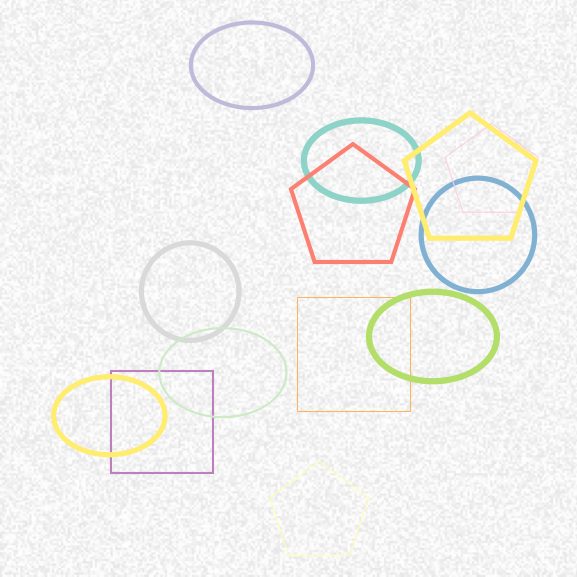[{"shape": "oval", "thickness": 3, "radius": 0.5, "center": [0.626, 0.721]}, {"shape": "pentagon", "thickness": 0.5, "radius": 0.45, "center": [0.553, 0.11]}, {"shape": "oval", "thickness": 2, "radius": 0.53, "center": [0.436, 0.886]}, {"shape": "pentagon", "thickness": 2, "radius": 0.56, "center": [0.611, 0.637]}, {"shape": "circle", "thickness": 2.5, "radius": 0.49, "center": [0.828, 0.592]}, {"shape": "square", "thickness": 0.5, "radius": 0.49, "center": [0.612, 0.386]}, {"shape": "oval", "thickness": 3, "radius": 0.55, "center": [0.75, 0.416]}, {"shape": "pentagon", "thickness": 0.5, "radius": 0.42, "center": [0.852, 0.7]}, {"shape": "circle", "thickness": 2.5, "radius": 0.42, "center": [0.329, 0.494]}, {"shape": "square", "thickness": 1, "radius": 0.44, "center": [0.281, 0.269]}, {"shape": "oval", "thickness": 1, "radius": 0.55, "center": [0.386, 0.354]}, {"shape": "pentagon", "thickness": 2.5, "radius": 0.6, "center": [0.814, 0.684]}, {"shape": "oval", "thickness": 2.5, "radius": 0.48, "center": [0.189, 0.279]}]